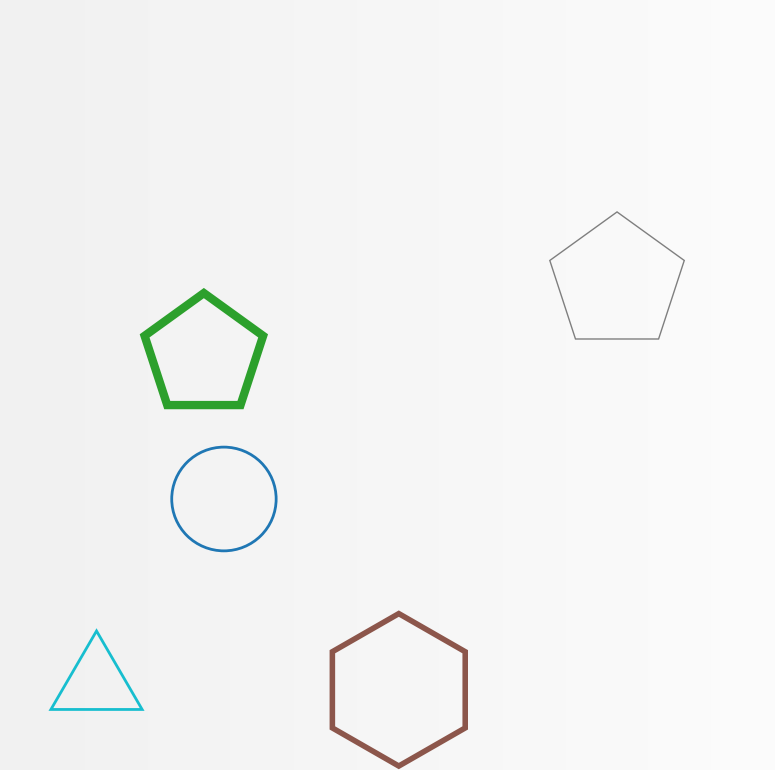[{"shape": "circle", "thickness": 1, "radius": 0.34, "center": [0.289, 0.352]}, {"shape": "pentagon", "thickness": 3, "radius": 0.4, "center": [0.263, 0.539]}, {"shape": "hexagon", "thickness": 2, "radius": 0.49, "center": [0.515, 0.104]}, {"shape": "pentagon", "thickness": 0.5, "radius": 0.46, "center": [0.796, 0.634]}, {"shape": "triangle", "thickness": 1, "radius": 0.34, "center": [0.125, 0.113]}]